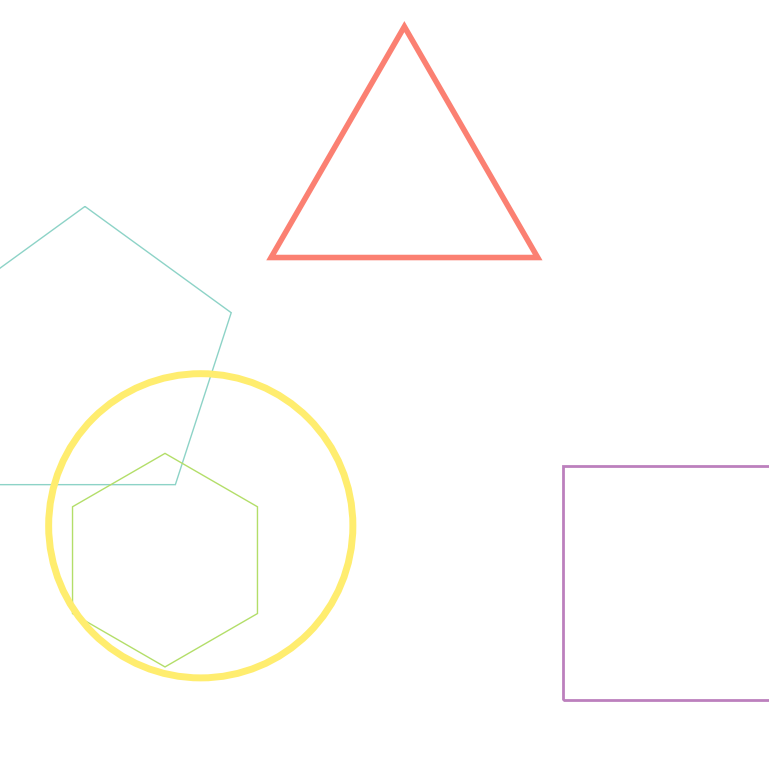[{"shape": "pentagon", "thickness": 0.5, "radius": 1.0, "center": [0.11, 0.532]}, {"shape": "triangle", "thickness": 2, "radius": 1.0, "center": [0.525, 0.766]}, {"shape": "hexagon", "thickness": 0.5, "radius": 0.69, "center": [0.214, 0.273]}, {"shape": "square", "thickness": 1, "radius": 0.76, "center": [0.883, 0.243]}, {"shape": "circle", "thickness": 2.5, "radius": 0.99, "center": [0.261, 0.317]}]